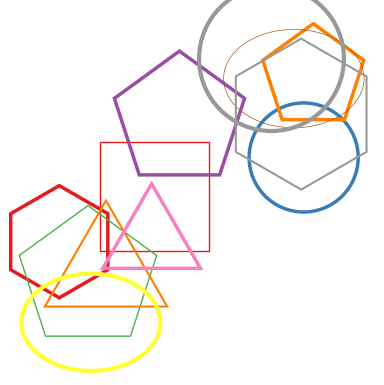[{"shape": "hexagon", "thickness": 2.5, "radius": 0.73, "center": [0.154, 0.372]}, {"shape": "square", "thickness": 1, "radius": 0.71, "center": [0.4, 0.489]}, {"shape": "circle", "thickness": 2.5, "radius": 0.71, "center": [0.789, 0.591]}, {"shape": "pentagon", "thickness": 1, "radius": 0.94, "center": [0.229, 0.279]}, {"shape": "pentagon", "thickness": 2.5, "radius": 0.89, "center": [0.466, 0.69]}, {"shape": "pentagon", "thickness": 2.5, "radius": 0.69, "center": [0.814, 0.801]}, {"shape": "triangle", "thickness": 1.5, "radius": 0.92, "center": [0.275, 0.296]}, {"shape": "oval", "thickness": 3, "radius": 0.9, "center": [0.236, 0.163]}, {"shape": "oval", "thickness": 0.5, "radius": 0.91, "center": [0.763, 0.796]}, {"shape": "triangle", "thickness": 2.5, "radius": 0.73, "center": [0.394, 0.376]}, {"shape": "circle", "thickness": 3, "radius": 0.94, "center": [0.705, 0.848]}, {"shape": "hexagon", "thickness": 1.5, "radius": 0.98, "center": [0.782, 0.704]}]